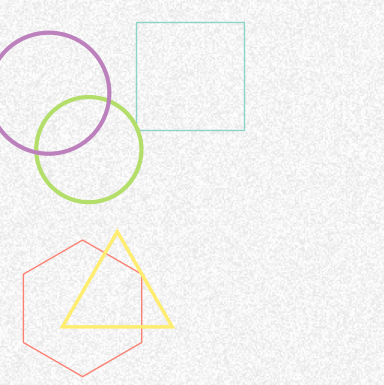[{"shape": "square", "thickness": 1, "radius": 0.7, "center": [0.493, 0.803]}, {"shape": "hexagon", "thickness": 1, "radius": 0.89, "center": [0.214, 0.199]}, {"shape": "circle", "thickness": 3, "radius": 0.68, "center": [0.231, 0.611]}, {"shape": "circle", "thickness": 3, "radius": 0.79, "center": [0.127, 0.758]}, {"shape": "triangle", "thickness": 2.5, "radius": 0.82, "center": [0.305, 0.233]}]